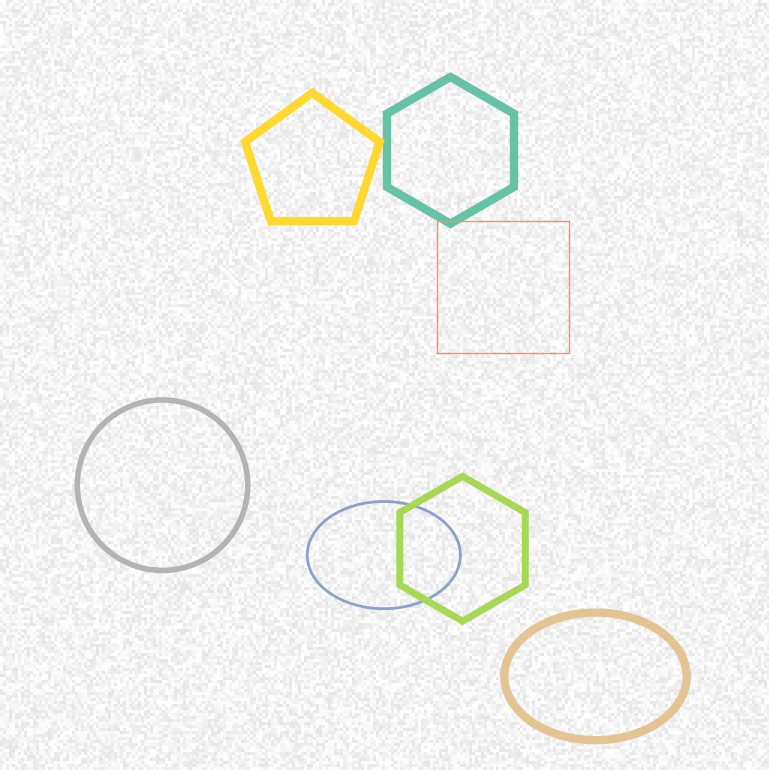[{"shape": "hexagon", "thickness": 3, "radius": 0.48, "center": [0.585, 0.805]}, {"shape": "square", "thickness": 0.5, "radius": 0.43, "center": [0.653, 0.628]}, {"shape": "oval", "thickness": 1, "radius": 0.5, "center": [0.498, 0.279]}, {"shape": "hexagon", "thickness": 2.5, "radius": 0.47, "center": [0.601, 0.287]}, {"shape": "pentagon", "thickness": 3, "radius": 0.46, "center": [0.406, 0.787]}, {"shape": "oval", "thickness": 3, "radius": 0.59, "center": [0.773, 0.122]}, {"shape": "circle", "thickness": 2, "radius": 0.55, "center": [0.211, 0.37]}]